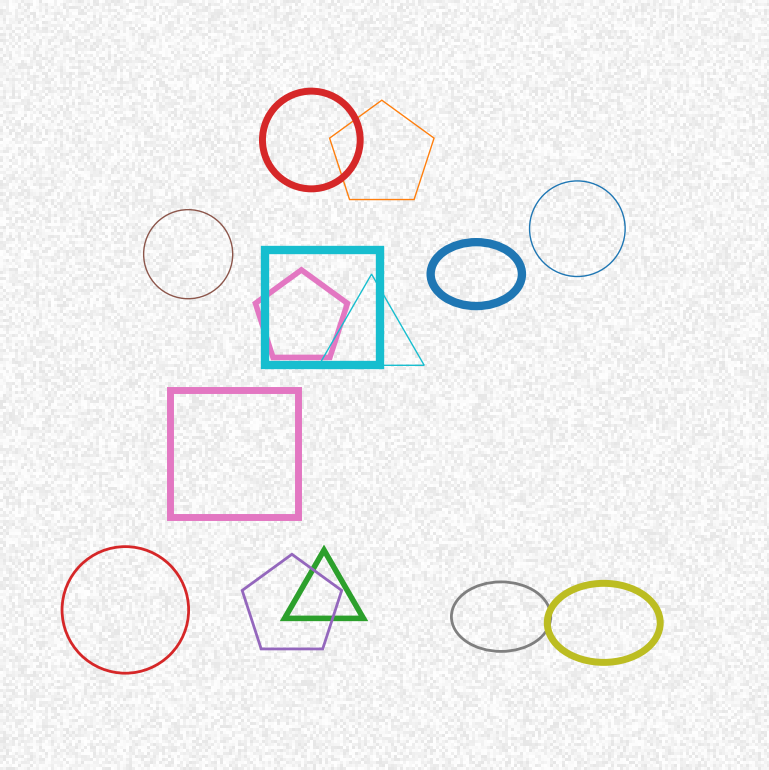[{"shape": "oval", "thickness": 3, "radius": 0.3, "center": [0.619, 0.644]}, {"shape": "circle", "thickness": 0.5, "radius": 0.31, "center": [0.75, 0.703]}, {"shape": "pentagon", "thickness": 0.5, "radius": 0.36, "center": [0.496, 0.799]}, {"shape": "triangle", "thickness": 2, "radius": 0.3, "center": [0.421, 0.226]}, {"shape": "circle", "thickness": 2.5, "radius": 0.32, "center": [0.404, 0.818]}, {"shape": "circle", "thickness": 1, "radius": 0.41, "center": [0.163, 0.208]}, {"shape": "pentagon", "thickness": 1, "radius": 0.34, "center": [0.379, 0.212]}, {"shape": "circle", "thickness": 0.5, "radius": 0.29, "center": [0.244, 0.67]}, {"shape": "pentagon", "thickness": 2, "radius": 0.31, "center": [0.391, 0.587]}, {"shape": "square", "thickness": 2.5, "radius": 0.41, "center": [0.304, 0.411]}, {"shape": "oval", "thickness": 1, "radius": 0.32, "center": [0.651, 0.199]}, {"shape": "oval", "thickness": 2.5, "radius": 0.37, "center": [0.784, 0.191]}, {"shape": "triangle", "thickness": 0.5, "radius": 0.39, "center": [0.483, 0.565]}, {"shape": "square", "thickness": 3, "radius": 0.37, "center": [0.419, 0.601]}]